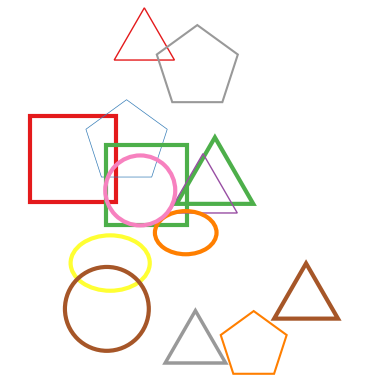[{"shape": "square", "thickness": 3, "radius": 0.56, "center": [0.19, 0.587]}, {"shape": "triangle", "thickness": 1, "radius": 0.45, "center": [0.375, 0.889]}, {"shape": "pentagon", "thickness": 0.5, "radius": 0.56, "center": [0.329, 0.63]}, {"shape": "square", "thickness": 3, "radius": 0.52, "center": [0.38, 0.519]}, {"shape": "triangle", "thickness": 3, "radius": 0.58, "center": [0.558, 0.528]}, {"shape": "triangle", "thickness": 1, "radius": 0.51, "center": [0.527, 0.498]}, {"shape": "oval", "thickness": 3, "radius": 0.4, "center": [0.482, 0.396]}, {"shape": "pentagon", "thickness": 1.5, "radius": 0.45, "center": [0.659, 0.102]}, {"shape": "oval", "thickness": 3, "radius": 0.51, "center": [0.286, 0.317]}, {"shape": "circle", "thickness": 3, "radius": 0.54, "center": [0.278, 0.198]}, {"shape": "triangle", "thickness": 3, "radius": 0.48, "center": [0.795, 0.22]}, {"shape": "circle", "thickness": 3, "radius": 0.45, "center": [0.364, 0.505]}, {"shape": "pentagon", "thickness": 1.5, "radius": 0.55, "center": [0.512, 0.824]}, {"shape": "triangle", "thickness": 2.5, "radius": 0.45, "center": [0.508, 0.102]}]